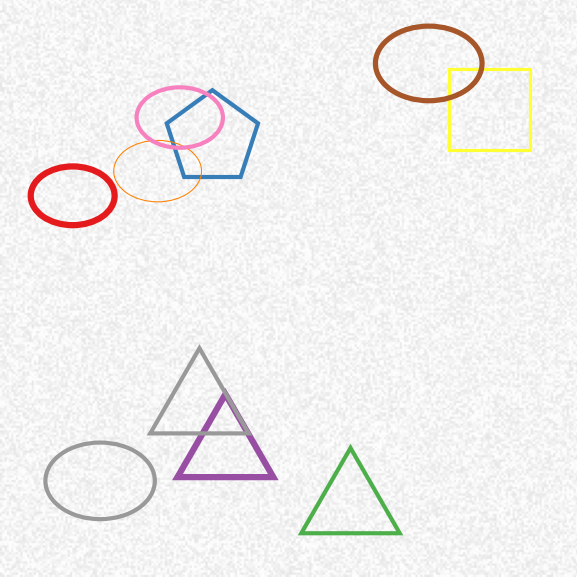[{"shape": "oval", "thickness": 3, "radius": 0.36, "center": [0.126, 0.66]}, {"shape": "pentagon", "thickness": 2, "radius": 0.42, "center": [0.368, 0.76]}, {"shape": "triangle", "thickness": 2, "radius": 0.49, "center": [0.607, 0.125]}, {"shape": "triangle", "thickness": 3, "radius": 0.48, "center": [0.39, 0.221]}, {"shape": "oval", "thickness": 0.5, "radius": 0.38, "center": [0.273, 0.703]}, {"shape": "square", "thickness": 1.5, "radius": 0.35, "center": [0.847, 0.809]}, {"shape": "oval", "thickness": 2.5, "radius": 0.46, "center": [0.742, 0.889]}, {"shape": "oval", "thickness": 2, "radius": 0.37, "center": [0.311, 0.796]}, {"shape": "oval", "thickness": 2, "radius": 0.47, "center": [0.173, 0.166]}, {"shape": "triangle", "thickness": 2, "radius": 0.49, "center": [0.345, 0.298]}]